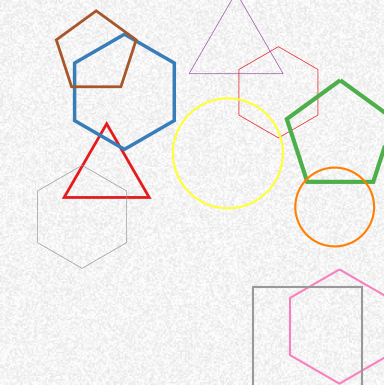[{"shape": "triangle", "thickness": 2, "radius": 0.64, "center": [0.277, 0.551]}, {"shape": "hexagon", "thickness": 0.5, "radius": 0.59, "center": [0.723, 0.76]}, {"shape": "hexagon", "thickness": 2.5, "radius": 0.75, "center": [0.323, 0.762]}, {"shape": "pentagon", "thickness": 3, "radius": 0.73, "center": [0.884, 0.646]}, {"shape": "triangle", "thickness": 0.5, "radius": 0.71, "center": [0.613, 0.879]}, {"shape": "circle", "thickness": 1.5, "radius": 0.51, "center": [0.869, 0.462]}, {"shape": "circle", "thickness": 1.5, "radius": 0.71, "center": [0.592, 0.602]}, {"shape": "pentagon", "thickness": 2, "radius": 0.54, "center": [0.25, 0.863]}, {"shape": "hexagon", "thickness": 1.5, "radius": 0.74, "center": [0.882, 0.152]}, {"shape": "square", "thickness": 1.5, "radius": 0.71, "center": [0.798, 0.112]}, {"shape": "hexagon", "thickness": 0.5, "radius": 0.67, "center": [0.213, 0.437]}]